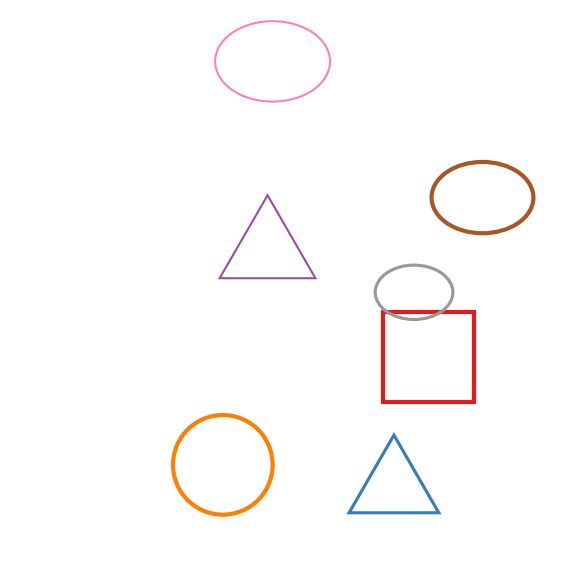[{"shape": "square", "thickness": 2, "radius": 0.39, "center": [0.742, 0.381]}, {"shape": "triangle", "thickness": 1.5, "radius": 0.45, "center": [0.682, 0.156]}, {"shape": "triangle", "thickness": 1, "radius": 0.48, "center": [0.463, 0.565]}, {"shape": "circle", "thickness": 2, "radius": 0.43, "center": [0.386, 0.194]}, {"shape": "oval", "thickness": 2, "radius": 0.44, "center": [0.835, 0.657]}, {"shape": "oval", "thickness": 1, "radius": 0.5, "center": [0.472, 0.893]}, {"shape": "oval", "thickness": 1.5, "radius": 0.34, "center": [0.717, 0.493]}]